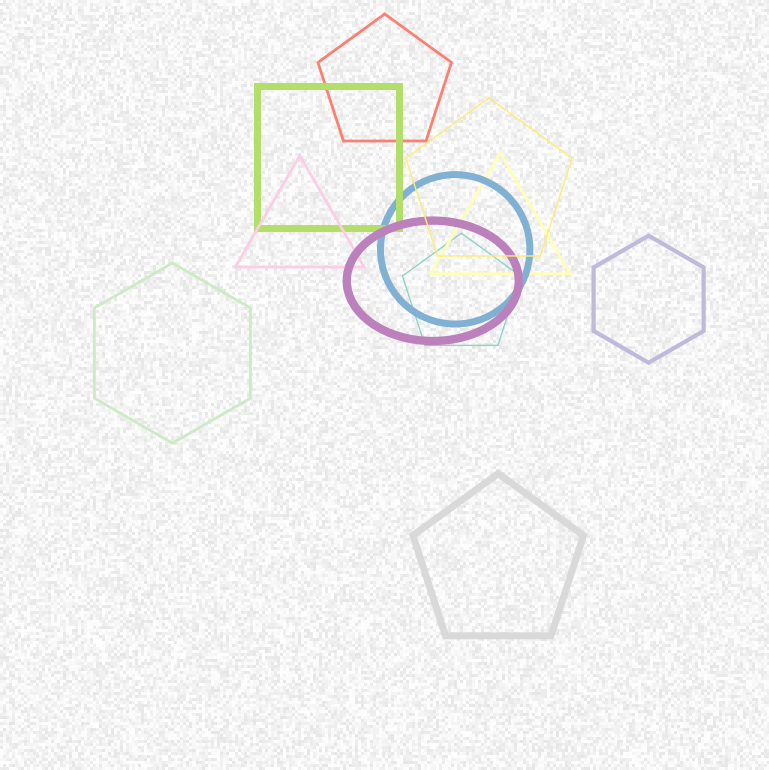[{"shape": "pentagon", "thickness": 0.5, "radius": 0.4, "center": [0.599, 0.617]}, {"shape": "triangle", "thickness": 1, "radius": 0.52, "center": [0.65, 0.697]}, {"shape": "hexagon", "thickness": 1.5, "radius": 0.41, "center": [0.842, 0.611]}, {"shape": "pentagon", "thickness": 1, "radius": 0.46, "center": [0.5, 0.891]}, {"shape": "circle", "thickness": 2.5, "radius": 0.49, "center": [0.591, 0.676]}, {"shape": "square", "thickness": 2.5, "radius": 0.46, "center": [0.426, 0.796]}, {"shape": "triangle", "thickness": 1, "radius": 0.48, "center": [0.389, 0.701]}, {"shape": "pentagon", "thickness": 2.5, "radius": 0.58, "center": [0.647, 0.269]}, {"shape": "oval", "thickness": 3, "radius": 0.56, "center": [0.562, 0.635]}, {"shape": "hexagon", "thickness": 1, "radius": 0.59, "center": [0.224, 0.541]}, {"shape": "pentagon", "thickness": 0.5, "radius": 0.57, "center": [0.635, 0.759]}]